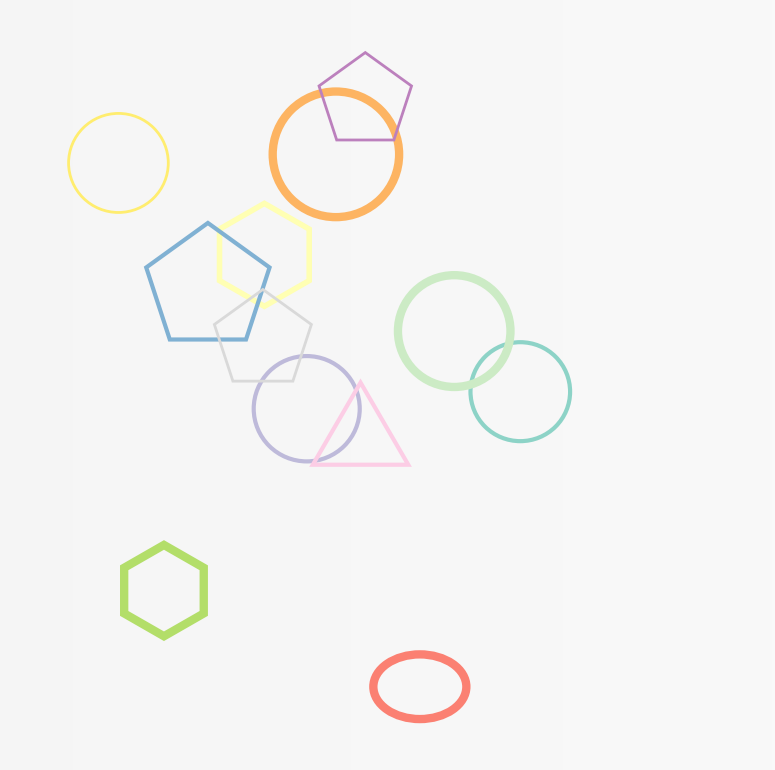[{"shape": "circle", "thickness": 1.5, "radius": 0.32, "center": [0.671, 0.491]}, {"shape": "hexagon", "thickness": 2, "radius": 0.33, "center": [0.341, 0.669]}, {"shape": "circle", "thickness": 1.5, "radius": 0.34, "center": [0.396, 0.469]}, {"shape": "oval", "thickness": 3, "radius": 0.3, "center": [0.542, 0.108]}, {"shape": "pentagon", "thickness": 1.5, "radius": 0.42, "center": [0.268, 0.627]}, {"shape": "circle", "thickness": 3, "radius": 0.41, "center": [0.433, 0.8]}, {"shape": "hexagon", "thickness": 3, "radius": 0.3, "center": [0.212, 0.233]}, {"shape": "triangle", "thickness": 1.5, "radius": 0.36, "center": [0.465, 0.432]}, {"shape": "pentagon", "thickness": 1, "radius": 0.33, "center": [0.339, 0.558]}, {"shape": "pentagon", "thickness": 1, "radius": 0.31, "center": [0.471, 0.869]}, {"shape": "circle", "thickness": 3, "radius": 0.36, "center": [0.586, 0.57]}, {"shape": "circle", "thickness": 1, "radius": 0.32, "center": [0.153, 0.788]}]